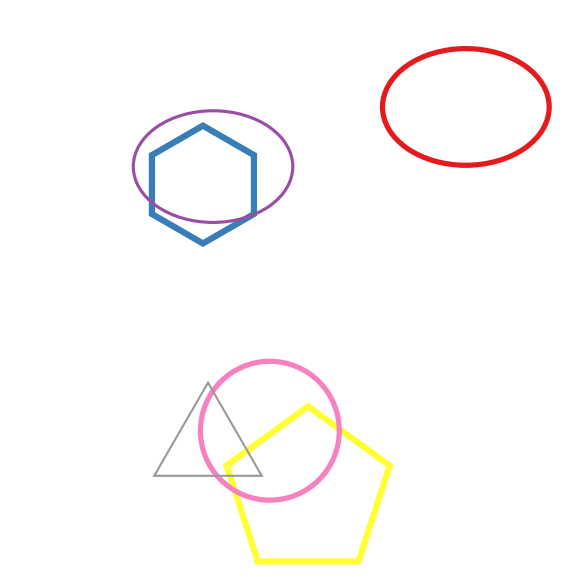[{"shape": "oval", "thickness": 2.5, "radius": 0.72, "center": [0.807, 0.814]}, {"shape": "hexagon", "thickness": 3, "radius": 0.51, "center": [0.351, 0.68]}, {"shape": "oval", "thickness": 1.5, "radius": 0.69, "center": [0.369, 0.711]}, {"shape": "pentagon", "thickness": 3, "radius": 0.74, "center": [0.534, 0.147]}, {"shape": "circle", "thickness": 2.5, "radius": 0.6, "center": [0.467, 0.253]}, {"shape": "triangle", "thickness": 1, "radius": 0.54, "center": [0.36, 0.229]}]